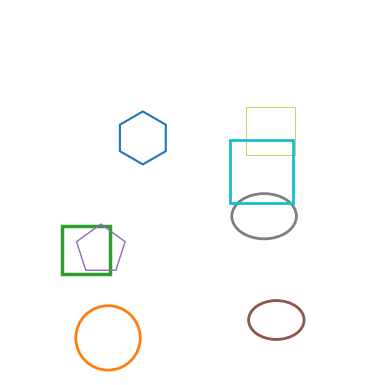[{"shape": "hexagon", "thickness": 1.5, "radius": 0.34, "center": [0.371, 0.642]}, {"shape": "circle", "thickness": 2, "radius": 0.42, "center": [0.281, 0.122]}, {"shape": "square", "thickness": 2.5, "radius": 0.31, "center": [0.224, 0.351]}, {"shape": "pentagon", "thickness": 1, "radius": 0.33, "center": [0.262, 0.352]}, {"shape": "oval", "thickness": 2, "radius": 0.36, "center": [0.718, 0.169]}, {"shape": "oval", "thickness": 2, "radius": 0.42, "center": [0.686, 0.438]}, {"shape": "square", "thickness": 0.5, "radius": 0.32, "center": [0.703, 0.66]}, {"shape": "square", "thickness": 2, "radius": 0.41, "center": [0.68, 0.555]}]